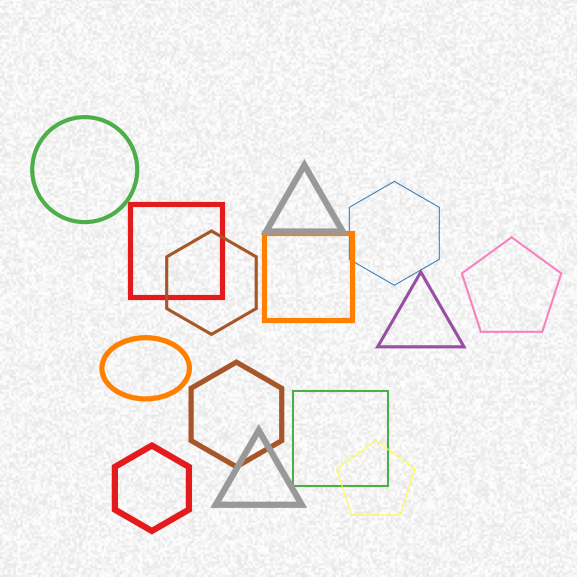[{"shape": "square", "thickness": 2.5, "radius": 0.4, "center": [0.304, 0.565]}, {"shape": "hexagon", "thickness": 3, "radius": 0.37, "center": [0.263, 0.154]}, {"shape": "hexagon", "thickness": 0.5, "radius": 0.45, "center": [0.683, 0.595]}, {"shape": "circle", "thickness": 2, "radius": 0.45, "center": [0.147, 0.705]}, {"shape": "square", "thickness": 1, "radius": 0.41, "center": [0.589, 0.239]}, {"shape": "triangle", "thickness": 1.5, "radius": 0.43, "center": [0.729, 0.442]}, {"shape": "square", "thickness": 2.5, "radius": 0.38, "center": [0.533, 0.52]}, {"shape": "oval", "thickness": 2.5, "radius": 0.38, "center": [0.252, 0.361]}, {"shape": "pentagon", "thickness": 0.5, "radius": 0.36, "center": [0.651, 0.165]}, {"shape": "hexagon", "thickness": 2.5, "radius": 0.45, "center": [0.409, 0.281]}, {"shape": "hexagon", "thickness": 1.5, "radius": 0.45, "center": [0.366, 0.51]}, {"shape": "pentagon", "thickness": 1, "radius": 0.45, "center": [0.886, 0.498]}, {"shape": "triangle", "thickness": 3, "radius": 0.43, "center": [0.448, 0.168]}, {"shape": "triangle", "thickness": 3, "radius": 0.38, "center": [0.527, 0.637]}]